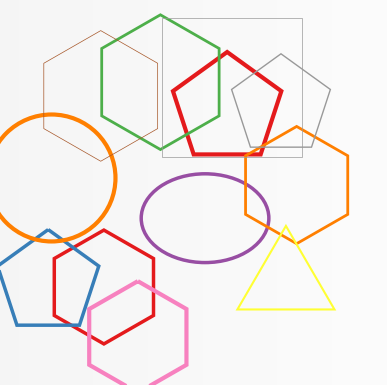[{"shape": "hexagon", "thickness": 2.5, "radius": 0.74, "center": [0.268, 0.255]}, {"shape": "pentagon", "thickness": 3, "radius": 0.74, "center": [0.586, 0.718]}, {"shape": "pentagon", "thickness": 2.5, "radius": 0.69, "center": [0.124, 0.266]}, {"shape": "hexagon", "thickness": 2, "radius": 0.87, "center": [0.414, 0.787]}, {"shape": "oval", "thickness": 2.5, "radius": 0.82, "center": [0.529, 0.433]}, {"shape": "hexagon", "thickness": 2, "radius": 0.76, "center": [0.766, 0.519]}, {"shape": "circle", "thickness": 3, "radius": 0.82, "center": [0.133, 0.538]}, {"shape": "triangle", "thickness": 1.5, "radius": 0.72, "center": [0.738, 0.269]}, {"shape": "hexagon", "thickness": 0.5, "radius": 0.85, "center": [0.26, 0.751]}, {"shape": "hexagon", "thickness": 3, "radius": 0.72, "center": [0.356, 0.125]}, {"shape": "pentagon", "thickness": 1, "radius": 0.67, "center": [0.725, 0.726]}, {"shape": "square", "thickness": 0.5, "radius": 0.9, "center": [0.599, 0.773]}]